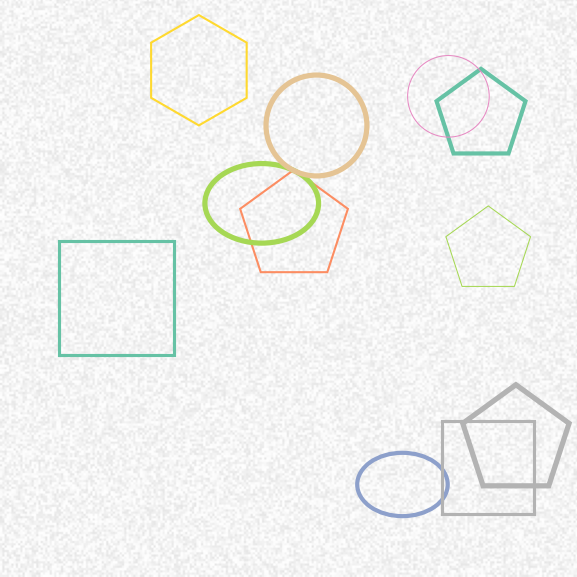[{"shape": "square", "thickness": 1.5, "radius": 0.49, "center": [0.202, 0.483]}, {"shape": "pentagon", "thickness": 2, "radius": 0.4, "center": [0.833, 0.799]}, {"shape": "pentagon", "thickness": 1, "radius": 0.49, "center": [0.509, 0.607]}, {"shape": "oval", "thickness": 2, "radius": 0.39, "center": [0.697, 0.16]}, {"shape": "circle", "thickness": 0.5, "radius": 0.35, "center": [0.776, 0.832]}, {"shape": "oval", "thickness": 2.5, "radius": 0.49, "center": [0.453, 0.647]}, {"shape": "pentagon", "thickness": 0.5, "radius": 0.39, "center": [0.845, 0.566]}, {"shape": "hexagon", "thickness": 1, "radius": 0.48, "center": [0.344, 0.878]}, {"shape": "circle", "thickness": 2.5, "radius": 0.44, "center": [0.548, 0.782]}, {"shape": "pentagon", "thickness": 2.5, "radius": 0.48, "center": [0.893, 0.236]}, {"shape": "square", "thickness": 1.5, "radius": 0.4, "center": [0.845, 0.19]}]